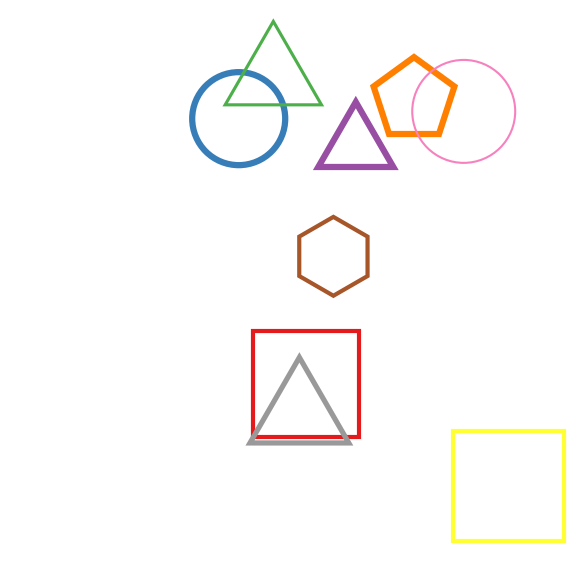[{"shape": "square", "thickness": 2, "radius": 0.46, "center": [0.53, 0.334]}, {"shape": "circle", "thickness": 3, "radius": 0.4, "center": [0.413, 0.794]}, {"shape": "triangle", "thickness": 1.5, "radius": 0.48, "center": [0.473, 0.866]}, {"shape": "triangle", "thickness": 3, "radius": 0.37, "center": [0.616, 0.747]}, {"shape": "pentagon", "thickness": 3, "radius": 0.37, "center": [0.717, 0.827]}, {"shape": "square", "thickness": 2, "radius": 0.48, "center": [0.881, 0.158]}, {"shape": "hexagon", "thickness": 2, "radius": 0.34, "center": [0.577, 0.555]}, {"shape": "circle", "thickness": 1, "radius": 0.45, "center": [0.803, 0.806]}, {"shape": "triangle", "thickness": 2.5, "radius": 0.49, "center": [0.518, 0.282]}]